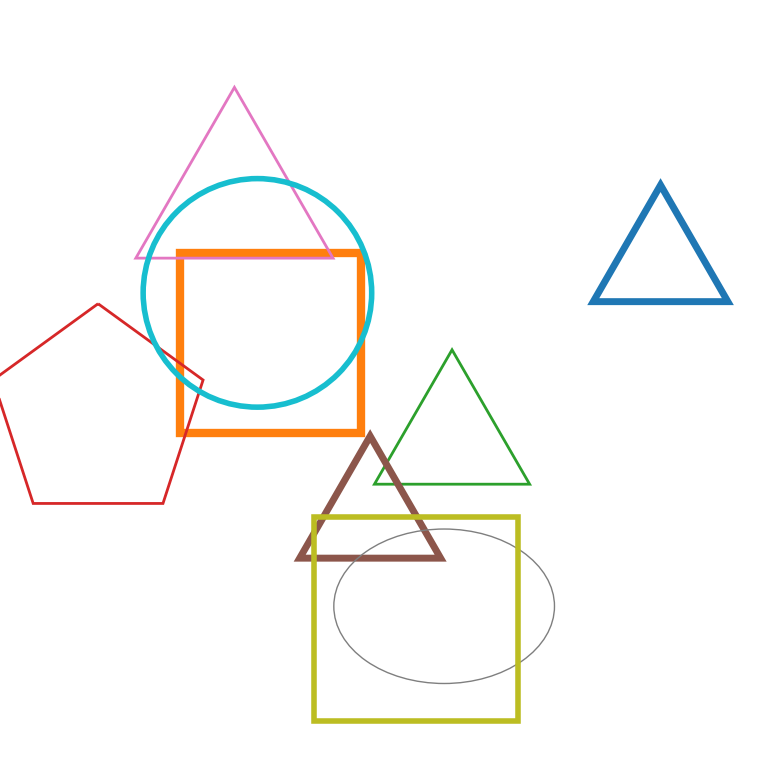[{"shape": "triangle", "thickness": 2.5, "radius": 0.5, "center": [0.858, 0.659]}, {"shape": "square", "thickness": 3, "radius": 0.59, "center": [0.351, 0.555]}, {"shape": "triangle", "thickness": 1, "radius": 0.58, "center": [0.587, 0.429]}, {"shape": "pentagon", "thickness": 1, "radius": 0.72, "center": [0.127, 0.462]}, {"shape": "triangle", "thickness": 2.5, "radius": 0.53, "center": [0.481, 0.328]}, {"shape": "triangle", "thickness": 1, "radius": 0.74, "center": [0.304, 0.739]}, {"shape": "oval", "thickness": 0.5, "radius": 0.72, "center": [0.577, 0.213]}, {"shape": "square", "thickness": 2, "radius": 0.66, "center": [0.54, 0.196]}, {"shape": "circle", "thickness": 2, "radius": 0.74, "center": [0.334, 0.62]}]